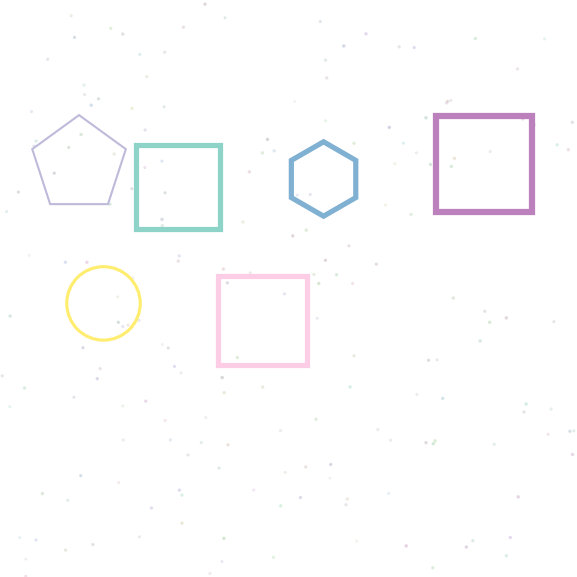[{"shape": "square", "thickness": 2.5, "radius": 0.36, "center": [0.309, 0.675]}, {"shape": "pentagon", "thickness": 1, "radius": 0.43, "center": [0.137, 0.715]}, {"shape": "hexagon", "thickness": 2.5, "radius": 0.32, "center": [0.56, 0.689]}, {"shape": "square", "thickness": 2.5, "radius": 0.39, "center": [0.455, 0.444]}, {"shape": "square", "thickness": 3, "radius": 0.41, "center": [0.838, 0.715]}, {"shape": "circle", "thickness": 1.5, "radius": 0.32, "center": [0.179, 0.474]}]